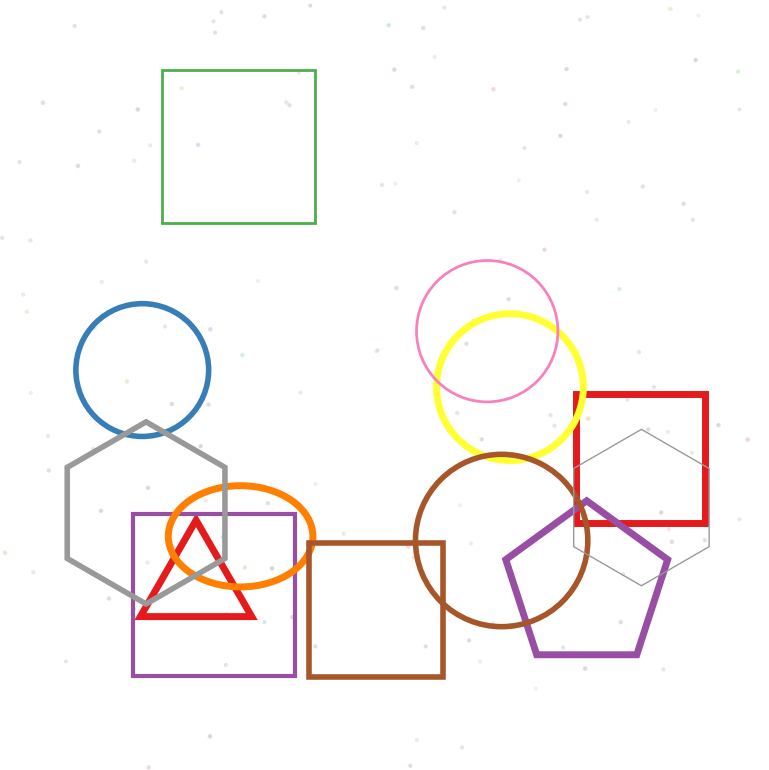[{"shape": "triangle", "thickness": 2.5, "radius": 0.42, "center": [0.255, 0.241]}, {"shape": "square", "thickness": 2.5, "radius": 0.42, "center": [0.832, 0.405]}, {"shape": "circle", "thickness": 2, "radius": 0.43, "center": [0.185, 0.519]}, {"shape": "square", "thickness": 1, "radius": 0.5, "center": [0.31, 0.81]}, {"shape": "pentagon", "thickness": 2.5, "radius": 0.55, "center": [0.762, 0.239]}, {"shape": "square", "thickness": 1.5, "radius": 0.52, "center": [0.278, 0.227]}, {"shape": "oval", "thickness": 2.5, "radius": 0.47, "center": [0.312, 0.303]}, {"shape": "circle", "thickness": 2.5, "radius": 0.48, "center": [0.662, 0.497]}, {"shape": "square", "thickness": 2, "radius": 0.43, "center": [0.489, 0.207]}, {"shape": "circle", "thickness": 2, "radius": 0.56, "center": [0.651, 0.298]}, {"shape": "circle", "thickness": 1, "radius": 0.46, "center": [0.633, 0.57]}, {"shape": "hexagon", "thickness": 2, "radius": 0.59, "center": [0.19, 0.334]}, {"shape": "hexagon", "thickness": 0.5, "radius": 0.51, "center": [0.833, 0.341]}]